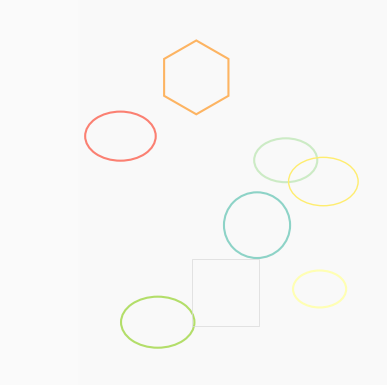[{"shape": "circle", "thickness": 1.5, "radius": 0.43, "center": [0.663, 0.415]}, {"shape": "oval", "thickness": 1.5, "radius": 0.34, "center": [0.825, 0.249]}, {"shape": "oval", "thickness": 1.5, "radius": 0.46, "center": [0.311, 0.646]}, {"shape": "hexagon", "thickness": 1.5, "radius": 0.48, "center": [0.507, 0.799]}, {"shape": "oval", "thickness": 1.5, "radius": 0.47, "center": [0.407, 0.163]}, {"shape": "square", "thickness": 0.5, "radius": 0.43, "center": [0.582, 0.24]}, {"shape": "oval", "thickness": 1.5, "radius": 0.41, "center": [0.737, 0.584]}, {"shape": "oval", "thickness": 1, "radius": 0.45, "center": [0.834, 0.528]}]